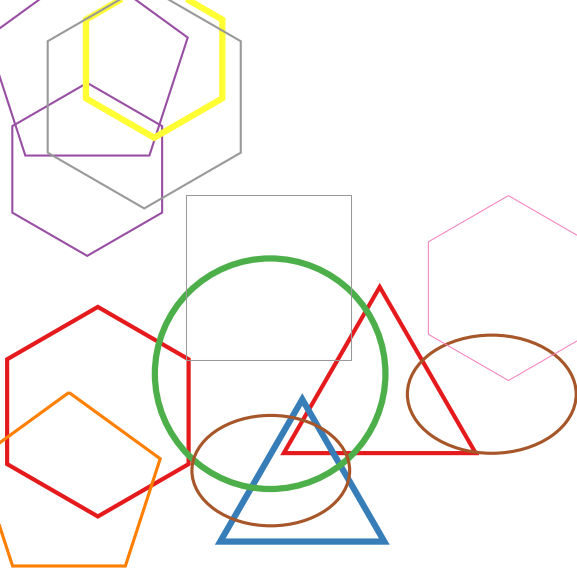[{"shape": "hexagon", "thickness": 2, "radius": 0.91, "center": [0.169, 0.286]}, {"shape": "triangle", "thickness": 2, "radius": 0.96, "center": [0.658, 0.31]}, {"shape": "triangle", "thickness": 3, "radius": 0.82, "center": [0.523, 0.143]}, {"shape": "circle", "thickness": 3, "radius": 1.0, "center": [0.468, 0.352]}, {"shape": "hexagon", "thickness": 1, "radius": 0.75, "center": [0.151, 0.706]}, {"shape": "pentagon", "thickness": 1, "radius": 0.91, "center": [0.151, 0.878]}, {"shape": "pentagon", "thickness": 1.5, "radius": 0.83, "center": [0.119, 0.153]}, {"shape": "hexagon", "thickness": 3, "radius": 0.68, "center": [0.267, 0.897]}, {"shape": "oval", "thickness": 1.5, "radius": 0.68, "center": [0.469, 0.184]}, {"shape": "oval", "thickness": 1.5, "radius": 0.73, "center": [0.852, 0.317]}, {"shape": "hexagon", "thickness": 0.5, "radius": 0.8, "center": [0.88, 0.5]}, {"shape": "square", "thickness": 0.5, "radius": 0.72, "center": [0.465, 0.518]}, {"shape": "hexagon", "thickness": 1, "radius": 0.97, "center": [0.25, 0.831]}]